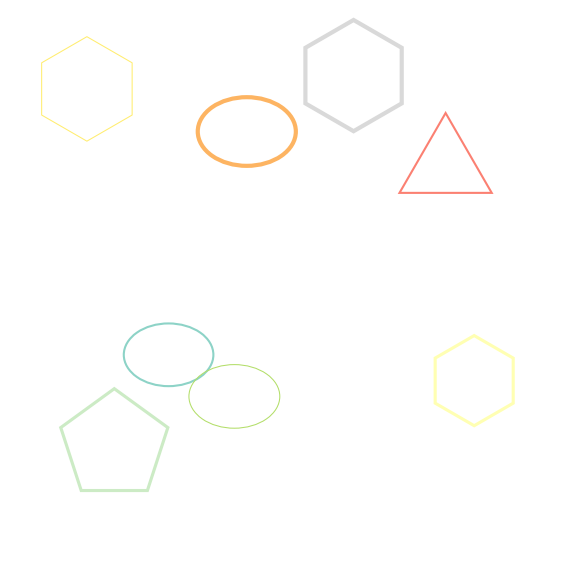[{"shape": "oval", "thickness": 1, "radius": 0.39, "center": [0.292, 0.385]}, {"shape": "hexagon", "thickness": 1.5, "radius": 0.39, "center": [0.821, 0.34]}, {"shape": "triangle", "thickness": 1, "radius": 0.46, "center": [0.772, 0.711]}, {"shape": "oval", "thickness": 2, "radius": 0.42, "center": [0.427, 0.771]}, {"shape": "oval", "thickness": 0.5, "radius": 0.39, "center": [0.406, 0.313]}, {"shape": "hexagon", "thickness": 2, "radius": 0.48, "center": [0.612, 0.868]}, {"shape": "pentagon", "thickness": 1.5, "radius": 0.49, "center": [0.198, 0.229]}, {"shape": "hexagon", "thickness": 0.5, "radius": 0.45, "center": [0.15, 0.845]}]